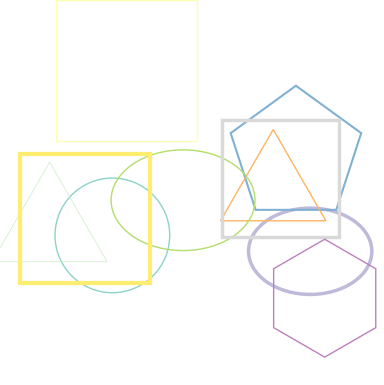[{"shape": "circle", "thickness": 1, "radius": 0.74, "center": [0.292, 0.389]}, {"shape": "square", "thickness": 1, "radius": 0.91, "center": [0.329, 0.817]}, {"shape": "oval", "thickness": 2.5, "radius": 0.8, "center": [0.806, 0.347]}, {"shape": "pentagon", "thickness": 1.5, "radius": 0.89, "center": [0.769, 0.599]}, {"shape": "triangle", "thickness": 1, "radius": 0.79, "center": [0.71, 0.506]}, {"shape": "oval", "thickness": 1, "radius": 0.93, "center": [0.475, 0.48]}, {"shape": "square", "thickness": 2.5, "radius": 0.76, "center": [0.729, 0.537]}, {"shape": "hexagon", "thickness": 1, "radius": 0.77, "center": [0.843, 0.225]}, {"shape": "triangle", "thickness": 0.5, "radius": 0.86, "center": [0.129, 0.406]}, {"shape": "square", "thickness": 3, "radius": 0.84, "center": [0.22, 0.432]}]